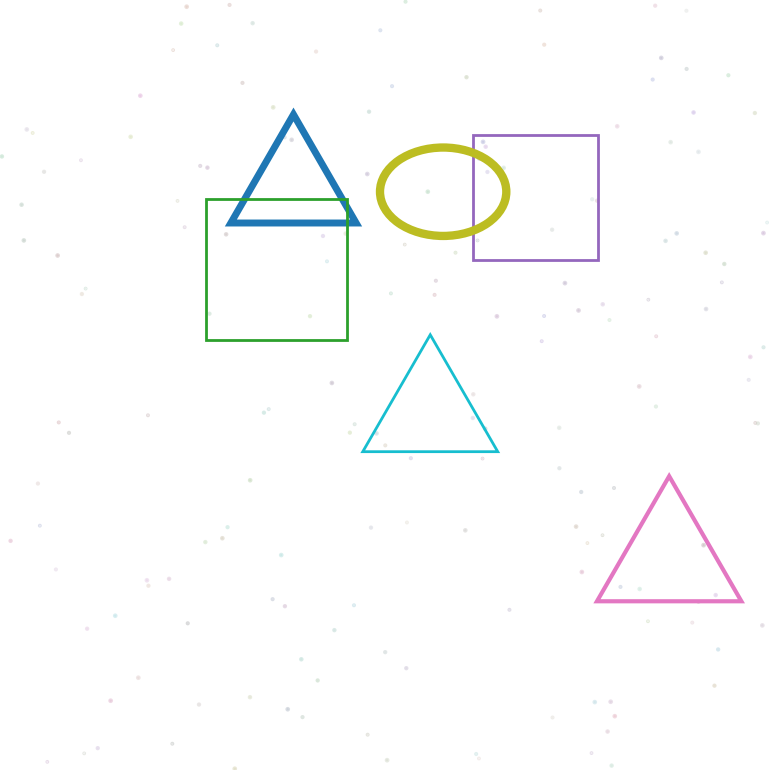[{"shape": "triangle", "thickness": 2.5, "radius": 0.47, "center": [0.381, 0.757]}, {"shape": "square", "thickness": 1, "radius": 0.46, "center": [0.359, 0.65]}, {"shape": "square", "thickness": 1, "radius": 0.41, "center": [0.695, 0.744]}, {"shape": "triangle", "thickness": 1.5, "radius": 0.54, "center": [0.869, 0.273]}, {"shape": "oval", "thickness": 3, "radius": 0.41, "center": [0.576, 0.751]}, {"shape": "triangle", "thickness": 1, "radius": 0.51, "center": [0.559, 0.464]}]